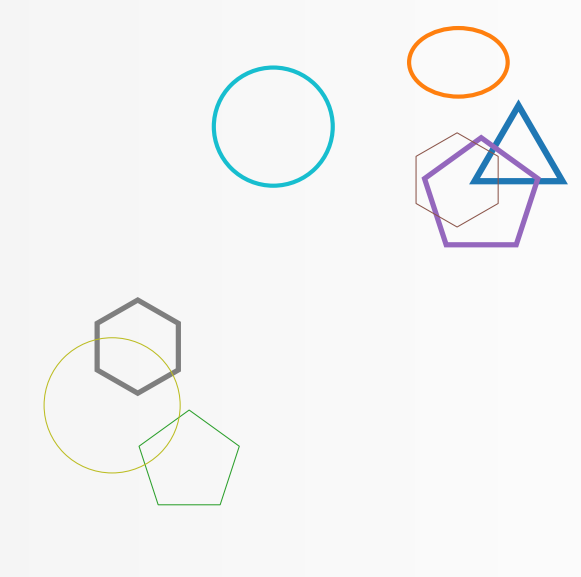[{"shape": "triangle", "thickness": 3, "radius": 0.44, "center": [0.892, 0.729]}, {"shape": "oval", "thickness": 2, "radius": 0.42, "center": [0.789, 0.891]}, {"shape": "pentagon", "thickness": 0.5, "radius": 0.45, "center": [0.325, 0.198]}, {"shape": "pentagon", "thickness": 2.5, "radius": 0.51, "center": [0.828, 0.658]}, {"shape": "hexagon", "thickness": 0.5, "radius": 0.41, "center": [0.786, 0.688]}, {"shape": "hexagon", "thickness": 2.5, "radius": 0.4, "center": [0.237, 0.399]}, {"shape": "circle", "thickness": 0.5, "radius": 0.59, "center": [0.193, 0.297]}, {"shape": "circle", "thickness": 2, "radius": 0.51, "center": [0.47, 0.78]}]